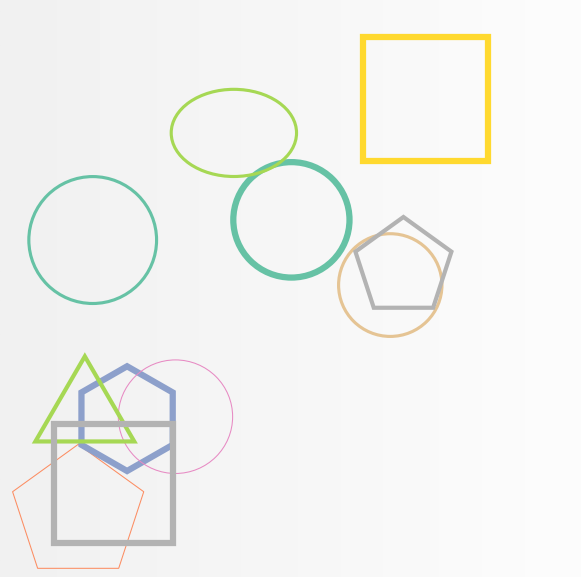[{"shape": "circle", "thickness": 1.5, "radius": 0.55, "center": [0.159, 0.583]}, {"shape": "circle", "thickness": 3, "radius": 0.5, "center": [0.501, 0.618]}, {"shape": "pentagon", "thickness": 0.5, "radius": 0.59, "center": [0.134, 0.111]}, {"shape": "hexagon", "thickness": 3, "radius": 0.45, "center": [0.219, 0.274]}, {"shape": "circle", "thickness": 0.5, "radius": 0.49, "center": [0.302, 0.278]}, {"shape": "oval", "thickness": 1.5, "radius": 0.54, "center": [0.402, 0.769]}, {"shape": "triangle", "thickness": 2, "radius": 0.49, "center": [0.146, 0.284]}, {"shape": "square", "thickness": 3, "radius": 0.54, "center": [0.733, 0.827]}, {"shape": "circle", "thickness": 1.5, "radius": 0.44, "center": [0.671, 0.506]}, {"shape": "square", "thickness": 3, "radius": 0.52, "center": [0.195, 0.161]}, {"shape": "pentagon", "thickness": 2, "radius": 0.43, "center": [0.694, 0.536]}]